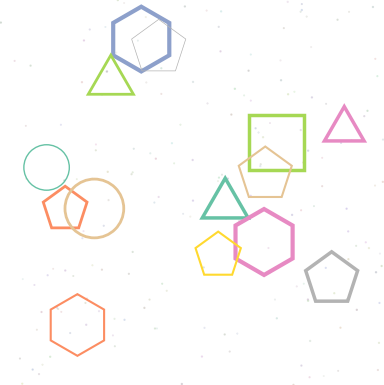[{"shape": "circle", "thickness": 1, "radius": 0.3, "center": [0.121, 0.565]}, {"shape": "triangle", "thickness": 2.5, "radius": 0.34, "center": [0.585, 0.468]}, {"shape": "pentagon", "thickness": 2, "radius": 0.3, "center": [0.169, 0.457]}, {"shape": "hexagon", "thickness": 1.5, "radius": 0.4, "center": [0.201, 0.156]}, {"shape": "hexagon", "thickness": 3, "radius": 0.42, "center": [0.367, 0.899]}, {"shape": "hexagon", "thickness": 3, "radius": 0.43, "center": [0.686, 0.371]}, {"shape": "triangle", "thickness": 2.5, "radius": 0.3, "center": [0.894, 0.664]}, {"shape": "triangle", "thickness": 2, "radius": 0.34, "center": [0.288, 0.789]}, {"shape": "square", "thickness": 2.5, "radius": 0.36, "center": [0.719, 0.63]}, {"shape": "pentagon", "thickness": 1.5, "radius": 0.31, "center": [0.567, 0.337]}, {"shape": "circle", "thickness": 2, "radius": 0.38, "center": [0.245, 0.459]}, {"shape": "pentagon", "thickness": 1.5, "radius": 0.36, "center": [0.689, 0.547]}, {"shape": "pentagon", "thickness": 2.5, "radius": 0.35, "center": [0.861, 0.275]}, {"shape": "pentagon", "thickness": 0.5, "radius": 0.37, "center": [0.412, 0.876]}]